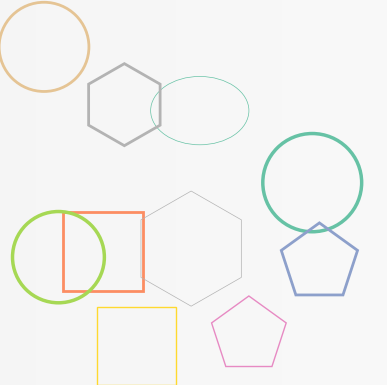[{"shape": "circle", "thickness": 2.5, "radius": 0.64, "center": [0.806, 0.526]}, {"shape": "oval", "thickness": 0.5, "radius": 0.63, "center": [0.516, 0.713]}, {"shape": "square", "thickness": 2, "radius": 0.52, "center": [0.266, 0.347]}, {"shape": "pentagon", "thickness": 2, "radius": 0.52, "center": [0.824, 0.318]}, {"shape": "pentagon", "thickness": 1, "radius": 0.51, "center": [0.642, 0.13]}, {"shape": "circle", "thickness": 2.5, "radius": 0.59, "center": [0.151, 0.332]}, {"shape": "square", "thickness": 1, "radius": 0.5, "center": [0.352, 0.102]}, {"shape": "circle", "thickness": 2, "radius": 0.58, "center": [0.114, 0.878]}, {"shape": "hexagon", "thickness": 2, "radius": 0.53, "center": [0.321, 0.728]}, {"shape": "hexagon", "thickness": 0.5, "radius": 0.75, "center": [0.493, 0.354]}]